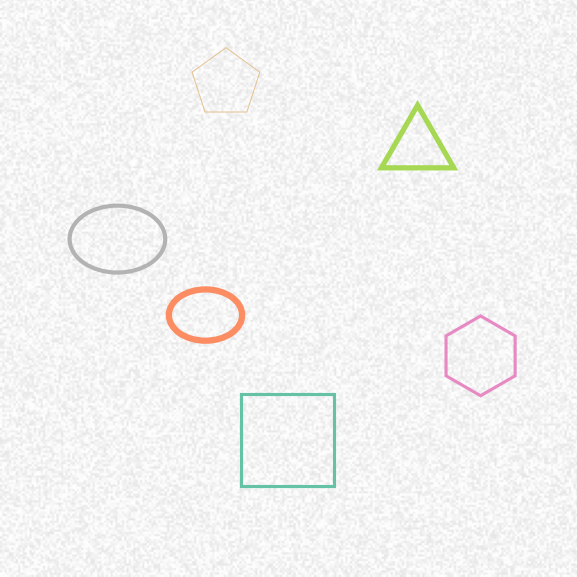[{"shape": "square", "thickness": 1.5, "radius": 0.4, "center": [0.498, 0.238]}, {"shape": "oval", "thickness": 3, "radius": 0.32, "center": [0.356, 0.454]}, {"shape": "hexagon", "thickness": 1.5, "radius": 0.35, "center": [0.832, 0.383]}, {"shape": "triangle", "thickness": 2.5, "radius": 0.36, "center": [0.723, 0.745]}, {"shape": "pentagon", "thickness": 0.5, "radius": 0.31, "center": [0.391, 0.855]}, {"shape": "oval", "thickness": 2, "radius": 0.41, "center": [0.203, 0.585]}]